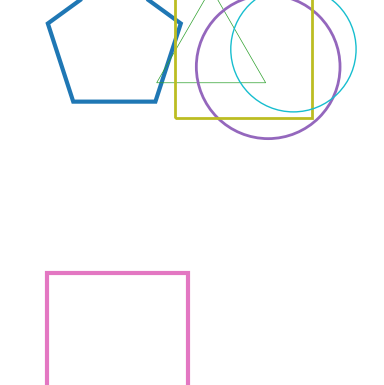[{"shape": "pentagon", "thickness": 3, "radius": 0.91, "center": [0.297, 0.883]}, {"shape": "triangle", "thickness": 0.5, "radius": 0.82, "center": [0.548, 0.867]}, {"shape": "circle", "thickness": 2, "radius": 0.93, "center": [0.697, 0.827]}, {"shape": "square", "thickness": 3, "radius": 0.92, "center": [0.305, 0.108]}, {"shape": "square", "thickness": 2, "radius": 0.89, "center": [0.632, 0.872]}, {"shape": "circle", "thickness": 1, "radius": 0.81, "center": [0.762, 0.872]}]